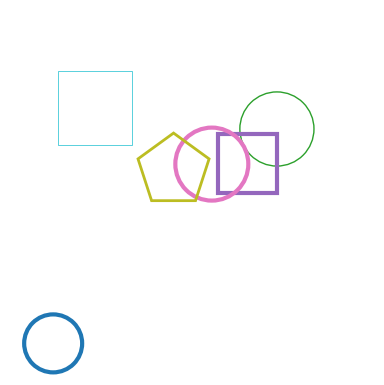[{"shape": "circle", "thickness": 3, "radius": 0.38, "center": [0.138, 0.108]}, {"shape": "circle", "thickness": 1, "radius": 0.48, "center": [0.719, 0.665]}, {"shape": "square", "thickness": 3, "radius": 0.38, "center": [0.643, 0.575]}, {"shape": "circle", "thickness": 3, "radius": 0.47, "center": [0.55, 0.574]}, {"shape": "pentagon", "thickness": 2, "radius": 0.49, "center": [0.451, 0.557]}, {"shape": "square", "thickness": 0.5, "radius": 0.48, "center": [0.247, 0.719]}]